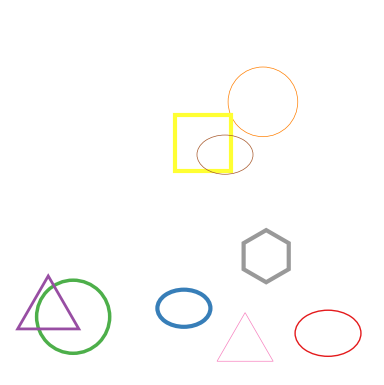[{"shape": "oval", "thickness": 1, "radius": 0.43, "center": [0.852, 0.134]}, {"shape": "oval", "thickness": 3, "radius": 0.34, "center": [0.478, 0.199]}, {"shape": "circle", "thickness": 2.5, "radius": 0.47, "center": [0.19, 0.177]}, {"shape": "triangle", "thickness": 2, "radius": 0.46, "center": [0.125, 0.192]}, {"shape": "circle", "thickness": 0.5, "radius": 0.45, "center": [0.683, 0.735]}, {"shape": "square", "thickness": 3, "radius": 0.36, "center": [0.527, 0.629]}, {"shape": "oval", "thickness": 0.5, "radius": 0.36, "center": [0.584, 0.598]}, {"shape": "triangle", "thickness": 0.5, "radius": 0.42, "center": [0.637, 0.104]}, {"shape": "hexagon", "thickness": 3, "radius": 0.34, "center": [0.691, 0.335]}]